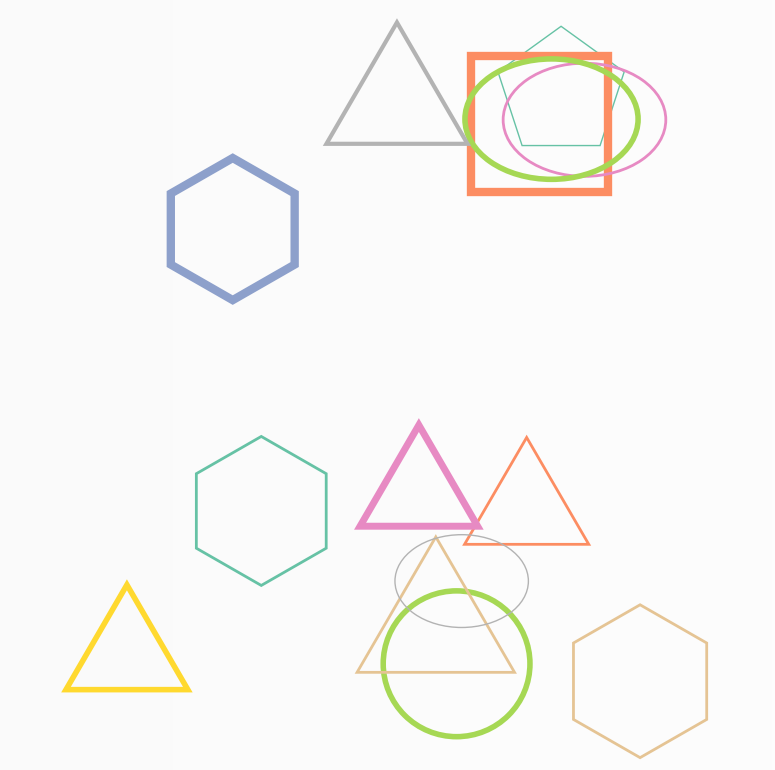[{"shape": "hexagon", "thickness": 1, "radius": 0.48, "center": [0.337, 0.336]}, {"shape": "pentagon", "thickness": 0.5, "radius": 0.43, "center": [0.724, 0.88]}, {"shape": "square", "thickness": 3, "radius": 0.44, "center": [0.696, 0.839]}, {"shape": "triangle", "thickness": 1, "radius": 0.46, "center": [0.68, 0.339]}, {"shape": "hexagon", "thickness": 3, "radius": 0.46, "center": [0.3, 0.703]}, {"shape": "oval", "thickness": 1, "radius": 0.52, "center": [0.754, 0.844]}, {"shape": "triangle", "thickness": 2.5, "radius": 0.44, "center": [0.54, 0.36]}, {"shape": "oval", "thickness": 2, "radius": 0.56, "center": [0.712, 0.845]}, {"shape": "circle", "thickness": 2, "radius": 0.47, "center": [0.589, 0.138]}, {"shape": "triangle", "thickness": 2, "radius": 0.45, "center": [0.164, 0.15]}, {"shape": "triangle", "thickness": 1, "radius": 0.59, "center": [0.562, 0.185]}, {"shape": "hexagon", "thickness": 1, "radius": 0.5, "center": [0.826, 0.115]}, {"shape": "oval", "thickness": 0.5, "radius": 0.43, "center": [0.596, 0.245]}, {"shape": "triangle", "thickness": 1.5, "radius": 0.53, "center": [0.512, 0.866]}]